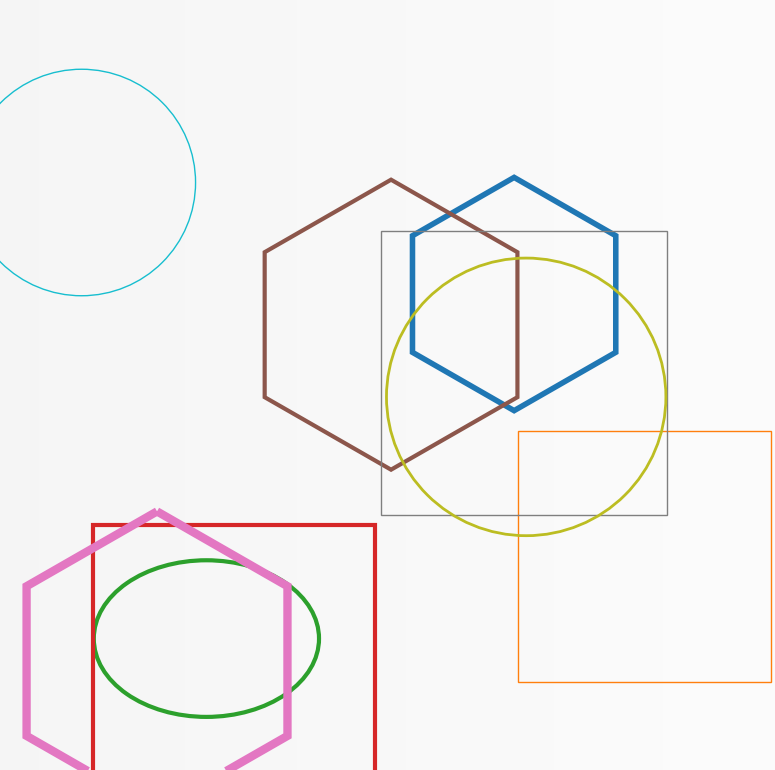[{"shape": "hexagon", "thickness": 2, "radius": 0.76, "center": [0.663, 0.618]}, {"shape": "square", "thickness": 0.5, "radius": 0.82, "center": [0.832, 0.277]}, {"shape": "oval", "thickness": 1.5, "radius": 0.73, "center": [0.266, 0.171]}, {"shape": "square", "thickness": 1.5, "radius": 0.91, "center": [0.302, 0.135]}, {"shape": "hexagon", "thickness": 1.5, "radius": 0.94, "center": [0.505, 0.578]}, {"shape": "hexagon", "thickness": 3, "radius": 0.97, "center": [0.203, 0.141]}, {"shape": "square", "thickness": 0.5, "radius": 0.92, "center": [0.676, 0.516]}, {"shape": "circle", "thickness": 1, "radius": 0.9, "center": [0.679, 0.485]}, {"shape": "circle", "thickness": 0.5, "radius": 0.74, "center": [0.105, 0.763]}]